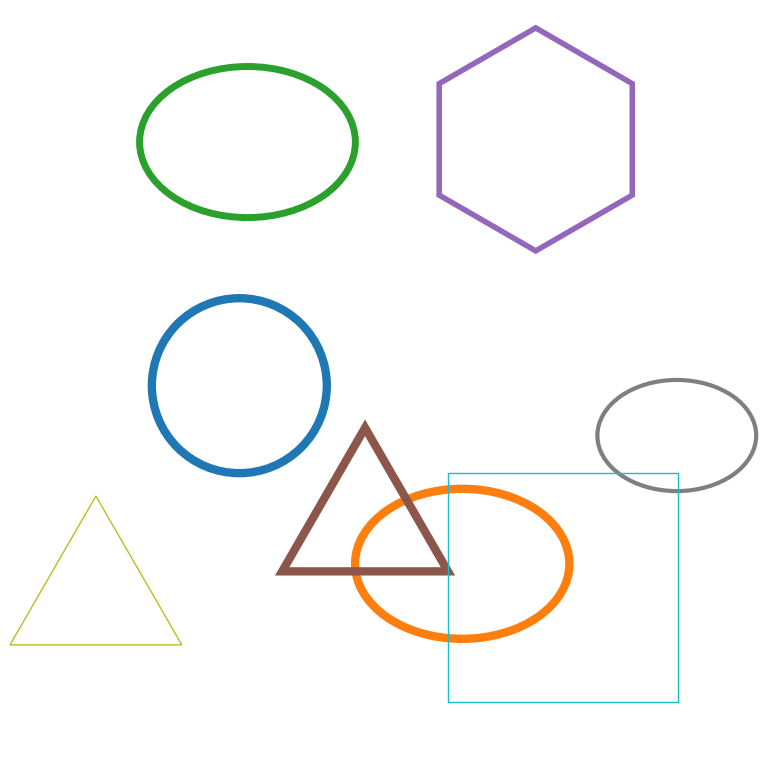[{"shape": "circle", "thickness": 3, "radius": 0.57, "center": [0.311, 0.499]}, {"shape": "oval", "thickness": 3, "radius": 0.7, "center": [0.6, 0.268]}, {"shape": "oval", "thickness": 2.5, "radius": 0.7, "center": [0.321, 0.816]}, {"shape": "hexagon", "thickness": 2, "radius": 0.72, "center": [0.696, 0.819]}, {"shape": "triangle", "thickness": 3, "radius": 0.62, "center": [0.474, 0.32]}, {"shape": "oval", "thickness": 1.5, "radius": 0.52, "center": [0.879, 0.434]}, {"shape": "triangle", "thickness": 0.5, "radius": 0.64, "center": [0.125, 0.227]}, {"shape": "square", "thickness": 0.5, "radius": 0.74, "center": [0.731, 0.237]}]